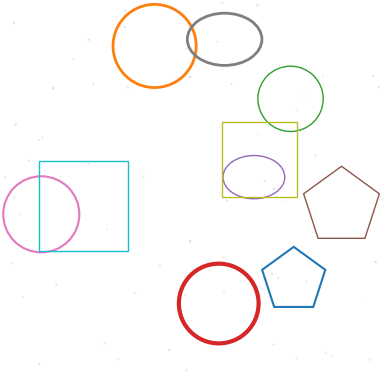[{"shape": "pentagon", "thickness": 1.5, "radius": 0.43, "center": [0.763, 0.273]}, {"shape": "circle", "thickness": 2, "radius": 0.54, "center": [0.402, 0.881]}, {"shape": "circle", "thickness": 1, "radius": 0.42, "center": [0.755, 0.743]}, {"shape": "circle", "thickness": 3, "radius": 0.52, "center": [0.568, 0.212]}, {"shape": "oval", "thickness": 1, "radius": 0.4, "center": [0.659, 0.54]}, {"shape": "pentagon", "thickness": 1, "radius": 0.52, "center": [0.887, 0.465]}, {"shape": "circle", "thickness": 1.5, "radius": 0.49, "center": [0.107, 0.443]}, {"shape": "oval", "thickness": 2, "radius": 0.48, "center": [0.583, 0.898]}, {"shape": "square", "thickness": 1, "radius": 0.49, "center": [0.674, 0.585]}, {"shape": "square", "thickness": 1, "radius": 0.58, "center": [0.218, 0.465]}]